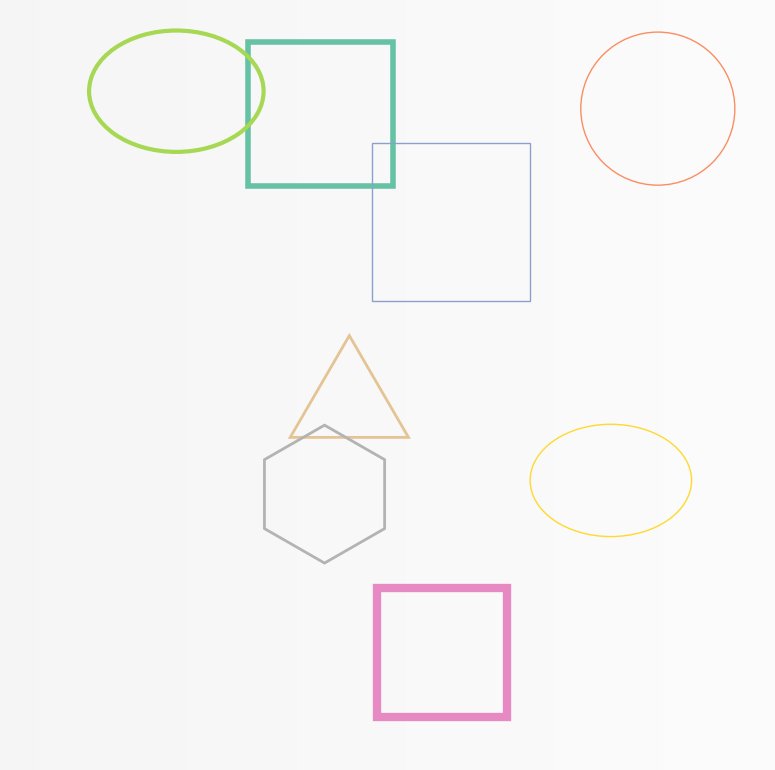[{"shape": "square", "thickness": 2, "radius": 0.47, "center": [0.413, 0.852]}, {"shape": "circle", "thickness": 0.5, "radius": 0.5, "center": [0.849, 0.859]}, {"shape": "square", "thickness": 0.5, "radius": 0.51, "center": [0.582, 0.712]}, {"shape": "square", "thickness": 3, "radius": 0.42, "center": [0.57, 0.153]}, {"shape": "oval", "thickness": 1.5, "radius": 0.56, "center": [0.228, 0.882]}, {"shape": "oval", "thickness": 0.5, "radius": 0.52, "center": [0.788, 0.376]}, {"shape": "triangle", "thickness": 1, "radius": 0.44, "center": [0.451, 0.476]}, {"shape": "hexagon", "thickness": 1, "radius": 0.45, "center": [0.419, 0.358]}]